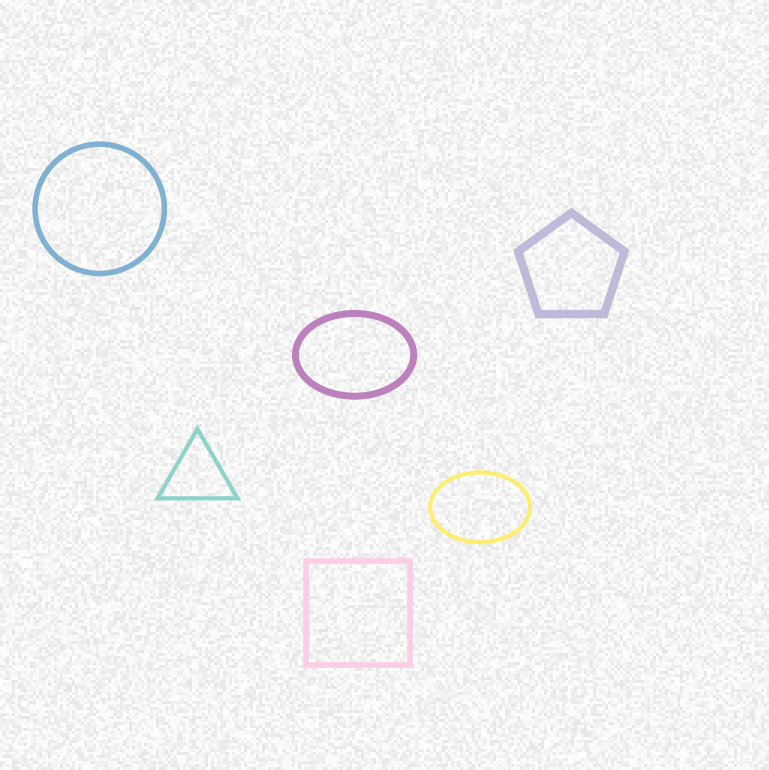[{"shape": "triangle", "thickness": 1.5, "radius": 0.3, "center": [0.256, 0.383]}, {"shape": "pentagon", "thickness": 3, "radius": 0.36, "center": [0.742, 0.651]}, {"shape": "circle", "thickness": 2, "radius": 0.42, "center": [0.13, 0.729]}, {"shape": "square", "thickness": 2, "radius": 0.34, "center": [0.464, 0.203]}, {"shape": "oval", "thickness": 2.5, "radius": 0.38, "center": [0.46, 0.539]}, {"shape": "oval", "thickness": 1.5, "radius": 0.32, "center": [0.623, 0.341]}]